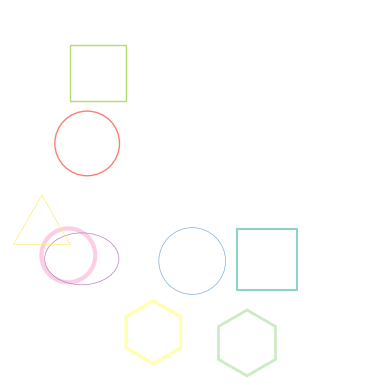[{"shape": "square", "thickness": 1.5, "radius": 0.39, "center": [0.694, 0.325]}, {"shape": "hexagon", "thickness": 2.5, "radius": 0.41, "center": [0.398, 0.137]}, {"shape": "circle", "thickness": 1, "radius": 0.42, "center": [0.226, 0.627]}, {"shape": "circle", "thickness": 0.5, "radius": 0.43, "center": [0.499, 0.322]}, {"shape": "square", "thickness": 1, "radius": 0.36, "center": [0.256, 0.81]}, {"shape": "circle", "thickness": 3, "radius": 0.35, "center": [0.177, 0.337]}, {"shape": "oval", "thickness": 0.5, "radius": 0.48, "center": [0.212, 0.328]}, {"shape": "hexagon", "thickness": 2, "radius": 0.43, "center": [0.642, 0.109]}, {"shape": "triangle", "thickness": 0.5, "radius": 0.43, "center": [0.108, 0.408]}]